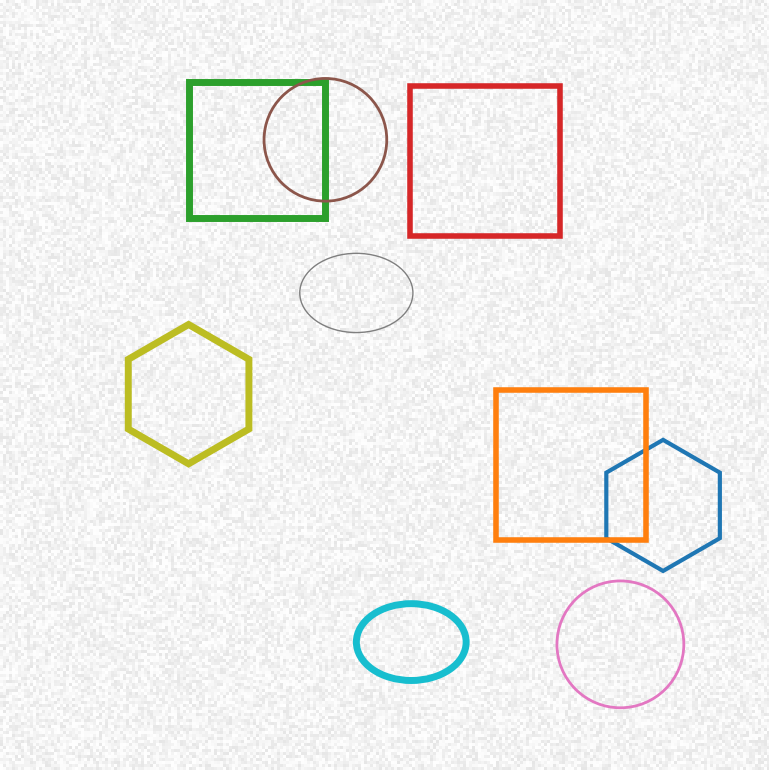[{"shape": "hexagon", "thickness": 1.5, "radius": 0.43, "center": [0.861, 0.344]}, {"shape": "square", "thickness": 2, "radius": 0.49, "center": [0.741, 0.396]}, {"shape": "square", "thickness": 2.5, "radius": 0.44, "center": [0.334, 0.805]}, {"shape": "square", "thickness": 2, "radius": 0.49, "center": [0.63, 0.791]}, {"shape": "circle", "thickness": 1, "radius": 0.4, "center": [0.423, 0.818]}, {"shape": "circle", "thickness": 1, "radius": 0.41, "center": [0.806, 0.163]}, {"shape": "oval", "thickness": 0.5, "radius": 0.37, "center": [0.463, 0.62]}, {"shape": "hexagon", "thickness": 2.5, "radius": 0.45, "center": [0.245, 0.488]}, {"shape": "oval", "thickness": 2.5, "radius": 0.36, "center": [0.534, 0.166]}]